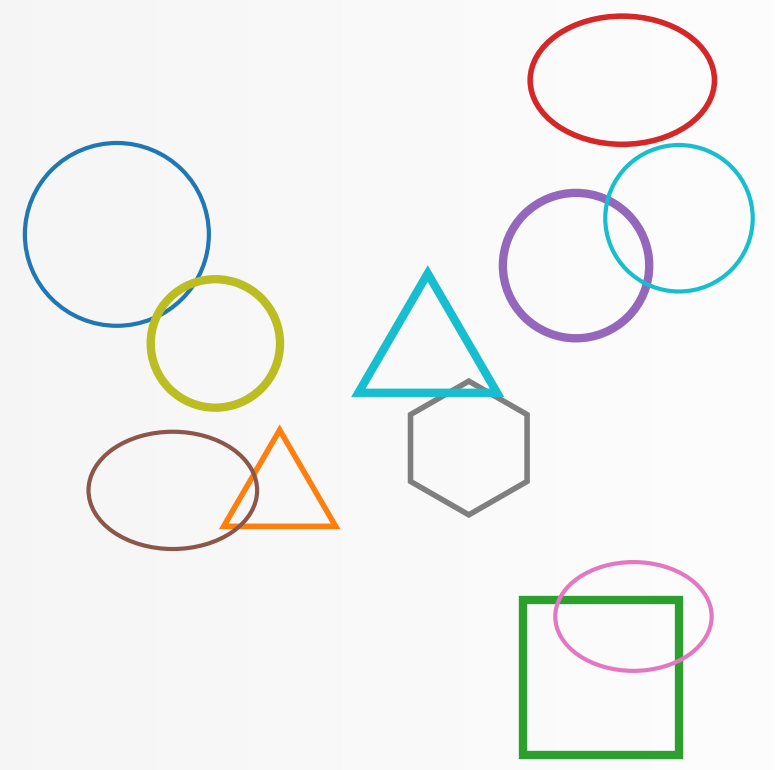[{"shape": "circle", "thickness": 1.5, "radius": 0.59, "center": [0.151, 0.696]}, {"shape": "triangle", "thickness": 2, "radius": 0.42, "center": [0.361, 0.358]}, {"shape": "square", "thickness": 3, "radius": 0.5, "center": [0.776, 0.12]}, {"shape": "oval", "thickness": 2, "radius": 0.59, "center": [0.803, 0.896]}, {"shape": "circle", "thickness": 3, "radius": 0.47, "center": [0.743, 0.655]}, {"shape": "oval", "thickness": 1.5, "radius": 0.54, "center": [0.223, 0.363]}, {"shape": "oval", "thickness": 1.5, "radius": 0.5, "center": [0.817, 0.199]}, {"shape": "hexagon", "thickness": 2, "radius": 0.43, "center": [0.605, 0.418]}, {"shape": "circle", "thickness": 3, "radius": 0.42, "center": [0.278, 0.554]}, {"shape": "triangle", "thickness": 3, "radius": 0.52, "center": [0.552, 0.542]}, {"shape": "circle", "thickness": 1.5, "radius": 0.48, "center": [0.876, 0.717]}]